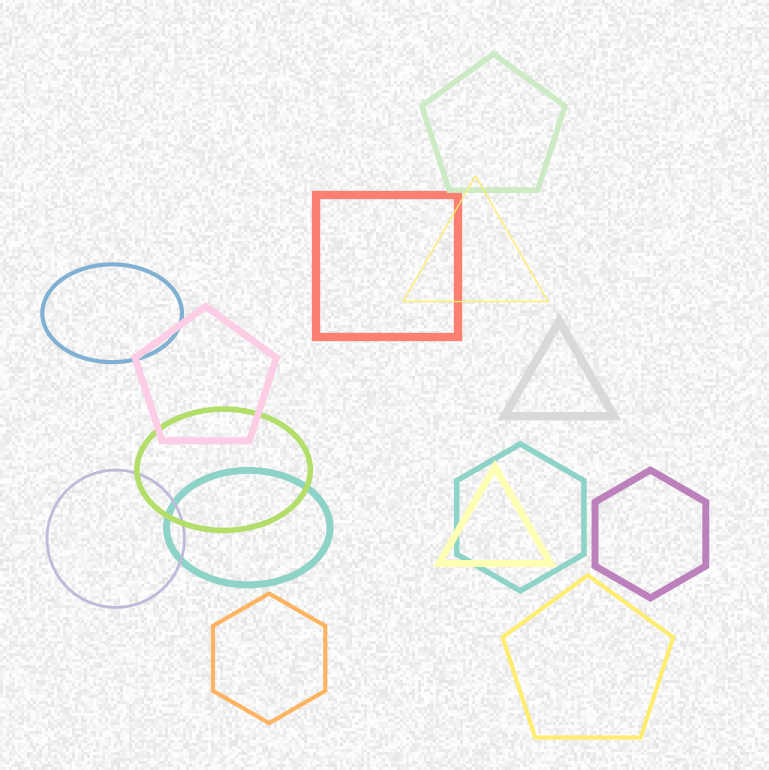[{"shape": "oval", "thickness": 2.5, "radius": 0.53, "center": [0.322, 0.315]}, {"shape": "hexagon", "thickness": 2, "radius": 0.48, "center": [0.676, 0.328]}, {"shape": "triangle", "thickness": 2.5, "radius": 0.42, "center": [0.643, 0.31]}, {"shape": "circle", "thickness": 1, "radius": 0.45, "center": [0.15, 0.3]}, {"shape": "square", "thickness": 3, "radius": 0.46, "center": [0.503, 0.654]}, {"shape": "oval", "thickness": 1.5, "radius": 0.45, "center": [0.146, 0.593]}, {"shape": "hexagon", "thickness": 1.5, "radius": 0.42, "center": [0.35, 0.145]}, {"shape": "oval", "thickness": 2, "radius": 0.56, "center": [0.29, 0.39]}, {"shape": "pentagon", "thickness": 2.5, "radius": 0.48, "center": [0.267, 0.506]}, {"shape": "triangle", "thickness": 3, "radius": 0.41, "center": [0.726, 0.501]}, {"shape": "hexagon", "thickness": 2.5, "radius": 0.42, "center": [0.845, 0.306]}, {"shape": "pentagon", "thickness": 2, "radius": 0.49, "center": [0.641, 0.832]}, {"shape": "pentagon", "thickness": 1.5, "radius": 0.58, "center": [0.764, 0.136]}, {"shape": "triangle", "thickness": 0.5, "radius": 0.54, "center": [0.618, 0.663]}]